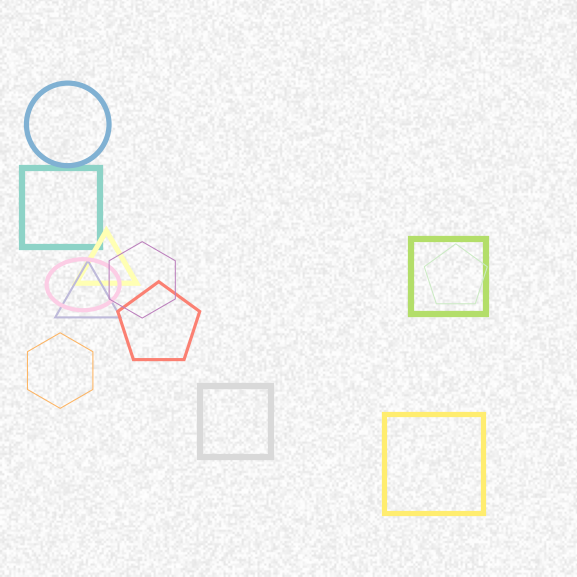[{"shape": "square", "thickness": 3, "radius": 0.34, "center": [0.106, 0.64]}, {"shape": "triangle", "thickness": 2.5, "radius": 0.3, "center": [0.184, 0.539]}, {"shape": "triangle", "thickness": 1, "radius": 0.33, "center": [0.152, 0.482]}, {"shape": "pentagon", "thickness": 1.5, "radius": 0.37, "center": [0.275, 0.437]}, {"shape": "circle", "thickness": 2.5, "radius": 0.36, "center": [0.117, 0.784]}, {"shape": "hexagon", "thickness": 0.5, "radius": 0.33, "center": [0.104, 0.357]}, {"shape": "square", "thickness": 3, "radius": 0.32, "center": [0.776, 0.52]}, {"shape": "oval", "thickness": 2, "radius": 0.32, "center": [0.144, 0.506]}, {"shape": "square", "thickness": 3, "radius": 0.31, "center": [0.408, 0.269]}, {"shape": "hexagon", "thickness": 0.5, "radius": 0.33, "center": [0.246, 0.515]}, {"shape": "pentagon", "thickness": 0.5, "radius": 0.29, "center": [0.789, 0.52]}, {"shape": "square", "thickness": 2.5, "radius": 0.43, "center": [0.75, 0.196]}]